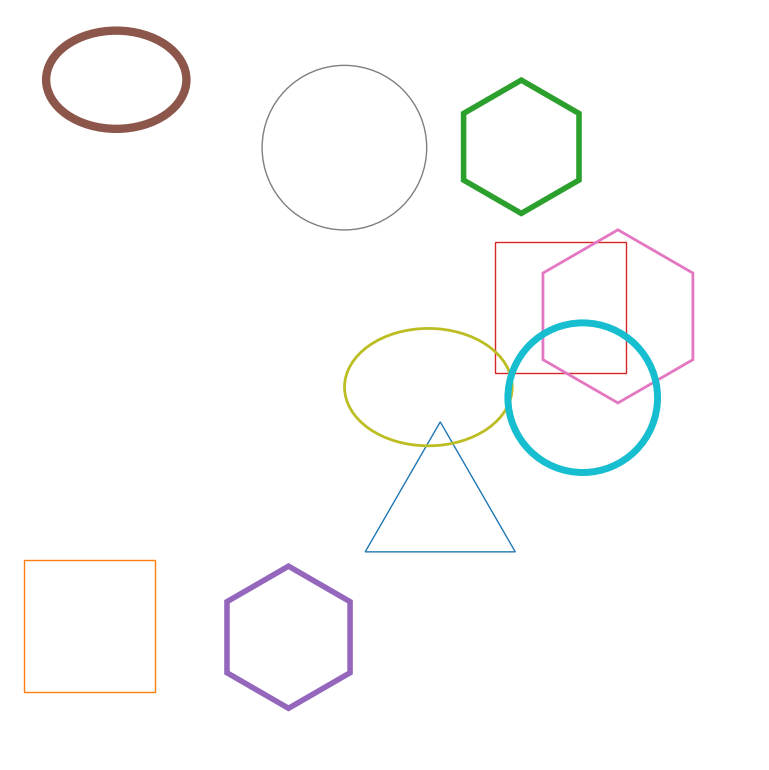[{"shape": "triangle", "thickness": 0.5, "radius": 0.56, "center": [0.572, 0.34]}, {"shape": "square", "thickness": 0.5, "radius": 0.43, "center": [0.116, 0.187]}, {"shape": "hexagon", "thickness": 2, "radius": 0.43, "center": [0.677, 0.809]}, {"shape": "square", "thickness": 0.5, "radius": 0.43, "center": [0.728, 0.601]}, {"shape": "hexagon", "thickness": 2, "radius": 0.46, "center": [0.375, 0.172]}, {"shape": "oval", "thickness": 3, "radius": 0.46, "center": [0.151, 0.896]}, {"shape": "hexagon", "thickness": 1, "radius": 0.56, "center": [0.802, 0.589]}, {"shape": "circle", "thickness": 0.5, "radius": 0.53, "center": [0.447, 0.808]}, {"shape": "oval", "thickness": 1, "radius": 0.54, "center": [0.556, 0.497]}, {"shape": "circle", "thickness": 2.5, "radius": 0.49, "center": [0.757, 0.484]}]